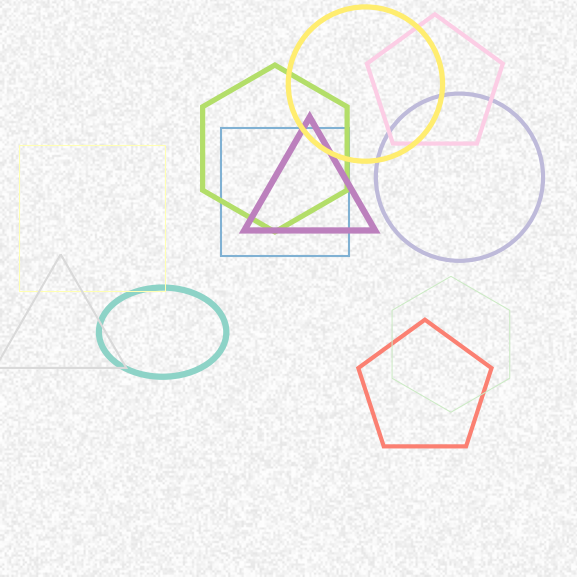[{"shape": "oval", "thickness": 3, "radius": 0.55, "center": [0.282, 0.424]}, {"shape": "square", "thickness": 0.5, "radius": 0.63, "center": [0.159, 0.622]}, {"shape": "circle", "thickness": 2, "radius": 0.72, "center": [0.796, 0.692]}, {"shape": "pentagon", "thickness": 2, "radius": 0.61, "center": [0.736, 0.324]}, {"shape": "square", "thickness": 1, "radius": 0.56, "center": [0.493, 0.667]}, {"shape": "hexagon", "thickness": 2.5, "radius": 0.72, "center": [0.476, 0.742]}, {"shape": "pentagon", "thickness": 2, "radius": 0.62, "center": [0.753, 0.851]}, {"shape": "triangle", "thickness": 1, "radius": 0.66, "center": [0.105, 0.428]}, {"shape": "triangle", "thickness": 3, "radius": 0.65, "center": [0.536, 0.666]}, {"shape": "hexagon", "thickness": 0.5, "radius": 0.59, "center": [0.781, 0.403]}, {"shape": "circle", "thickness": 2.5, "radius": 0.67, "center": [0.633, 0.854]}]